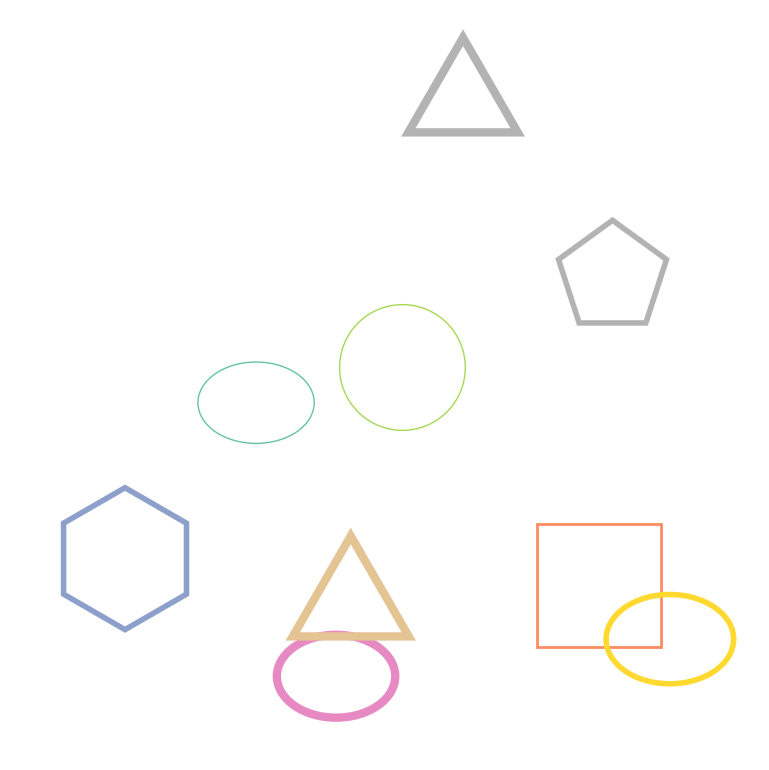[{"shape": "oval", "thickness": 0.5, "radius": 0.38, "center": [0.333, 0.477]}, {"shape": "square", "thickness": 1, "radius": 0.4, "center": [0.778, 0.239]}, {"shape": "hexagon", "thickness": 2, "radius": 0.46, "center": [0.162, 0.274]}, {"shape": "oval", "thickness": 3, "radius": 0.38, "center": [0.436, 0.122]}, {"shape": "circle", "thickness": 0.5, "radius": 0.41, "center": [0.523, 0.523]}, {"shape": "oval", "thickness": 2, "radius": 0.41, "center": [0.87, 0.17]}, {"shape": "triangle", "thickness": 3, "radius": 0.43, "center": [0.456, 0.217]}, {"shape": "pentagon", "thickness": 2, "radius": 0.37, "center": [0.795, 0.64]}, {"shape": "triangle", "thickness": 3, "radius": 0.41, "center": [0.601, 0.869]}]